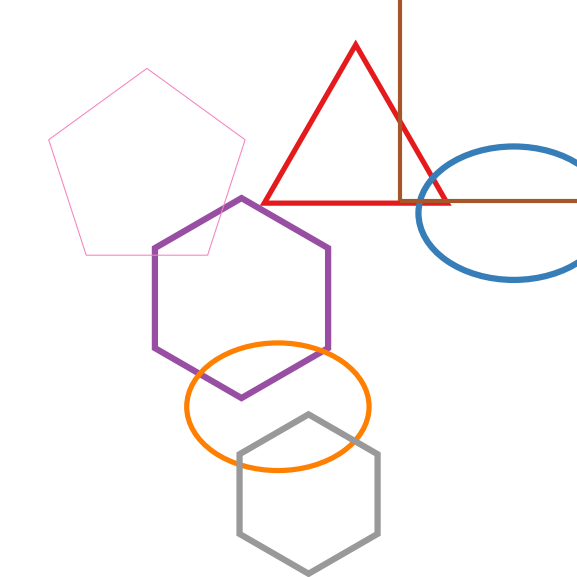[{"shape": "triangle", "thickness": 2.5, "radius": 0.91, "center": [0.616, 0.739]}, {"shape": "oval", "thickness": 3, "radius": 0.83, "center": [0.89, 0.63]}, {"shape": "hexagon", "thickness": 3, "radius": 0.87, "center": [0.418, 0.483]}, {"shape": "oval", "thickness": 2.5, "radius": 0.79, "center": [0.481, 0.295]}, {"shape": "square", "thickness": 2, "radius": 0.91, "center": [0.874, 0.832]}, {"shape": "pentagon", "thickness": 0.5, "radius": 0.89, "center": [0.254, 0.702]}, {"shape": "hexagon", "thickness": 3, "radius": 0.69, "center": [0.534, 0.144]}]